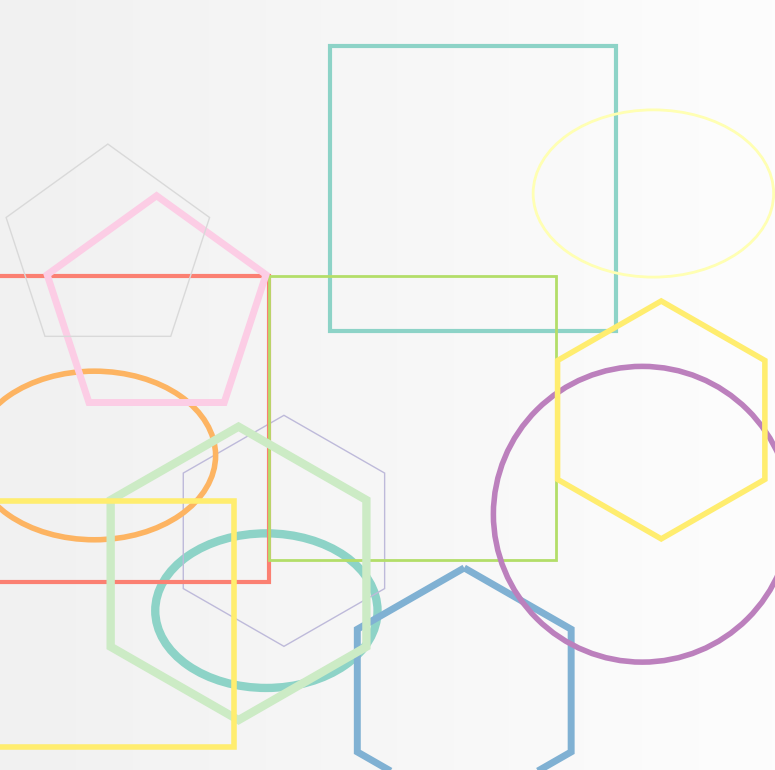[{"shape": "oval", "thickness": 3, "radius": 0.72, "center": [0.344, 0.207]}, {"shape": "square", "thickness": 1.5, "radius": 0.92, "center": [0.611, 0.755]}, {"shape": "oval", "thickness": 1, "radius": 0.78, "center": [0.843, 0.749]}, {"shape": "hexagon", "thickness": 0.5, "radius": 0.75, "center": [0.366, 0.311]}, {"shape": "square", "thickness": 1.5, "radius": 0.99, "center": [0.149, 0.443]}, {"shape": "hexagon", "thickness": 2.5, "radius": 0.8, "center": [0.599, 0.103]}, {"shape": "oval", "thickness": 2, "radius": 0.78, "center": [0.122, 0.408]}, {"shape": "square", "thickness": 1, "radius": 0.93, "center": [0.533, 0.457]}, {"shape": "pentagon", "thickness": 2.5, "radius": 0.74, "center": [0.202, 0.597]}, {"shape": "pentagon", "thickness": 0.5, "radius": 0.69, "center": [0.139, 0.675]}, {"shape": "circle", "thickness": 2, "radius": 0.96, "center": [0.829, 0.332]}, {"shape": "hexagon", "thickness": 3, "radius": 0.95, "center": [0.308, 0.255]}, {"shape": "square", "thickness": 2, "radius": 0.8, "center": [0.142, 0.19]}, {"shape": "hexagon", "thickness": 2, "radius": 0.77, "center": [0.853, 0.455]}]